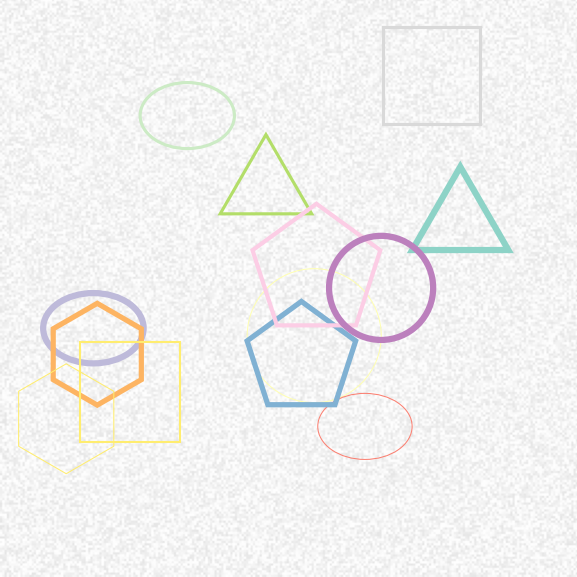[{"shape": "triangle", "thickness": 3, "radius": 0.48, "center": [0.797, 0.614]}, {"shape": "circle", "thickness": 0.5, "radius": 0.58, "center": [0.544, 0.418]}, {"shape": "oval", "thickness": 3, "radius": 0.43, "center": [0.162, 0.431]}, {"shape": "oval", "thickness": 0.5, "radius": 0.41, "center": [0.632, 0.261]}, {"shape": "pentagon", "thickness": 2.5, "radius": 0.49, "center": [0.522, 0.378]}, {"shape": "hexagon", "thickness": 2.5, "radius": 0.44, "center": [0.168, 0.386]}, {"shape": "triangle", "thickness": 1.5, "radius": 0.46, "center": [0.461, 0.675]}, {"shape": "pentagon", "thickness": 2, "radius": 0.58, "center": [0.548, 0.53]}, {"shape": "square", "thickness": 1.5, "radius": 0.42, "center": [0.747, 0.869]}, {"shape": "circle", "thickness": 3, "radius": 0.45, "center": [0.66, 0.501]}, {"shape": "oval", "thickness": 1.5, "radius": 0.41, "center": [0.324, 0.799]}, {"shape": "hexagon", "thickness": 0.5, "radius": 0.48, "center": [0.115, 0.274]}, {"shape": "square", "thickness": 1, "radius": 0.43, "center": [0.225, 0.32]}]